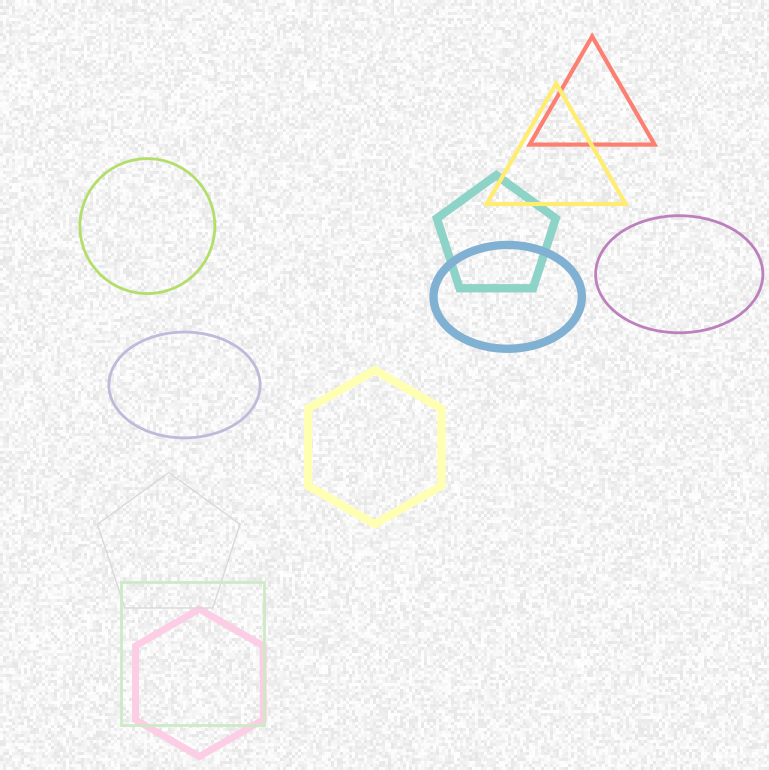[{"shape": "pentagon", "thickness": 3, "radius": 0.41, "center": [0.645, 0.691]}, {"shape": "hexagon", "thickness": 3, "radius": 0.5, "center": [0.487, 0.419]}, {"shape": "oval", "thickness": 1, "radius": 0.49, "center": [0.24, 0.5]}, {"shape": "triangle", "thickness": 1.5, "radius": 0.47, "center": [0.769, 0.859]}, {"shape": "oval", "thickness": 3, "radius": 0.48, "center": [0.659, 0.614]}, {"shape": "circle", "thickness": 1, "radius": 0.44, "center": [0.191, 0.706]}, {"shape": "hexagon", "thickness": 2.5, "radius": 0.48, "center": [0.259, 0.113]}, {"shape": "pentagon", "thickness": 0.5, "radius": 0.49, "center": [0.219, 0.289]}, {"shape": "oval", "thickness": 1, "radius": 0.54, "center": [0.882, 0.644]}, {"shape": "square", "thickness": 1, "radius": 0.46, "center": [0.25, 0.152]}, {"shape": "triangle", "thickness": 1.5, "radius": 0.52, "center": [0.722, 0.787]}]